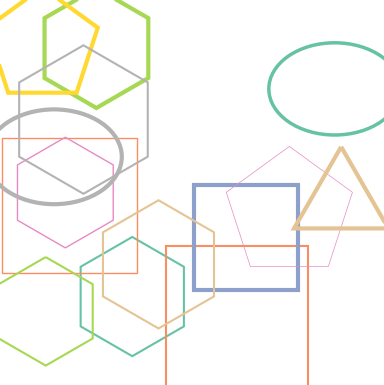[{"shape": "hexagon", "thickness": 1.5, "radius": 0.77, "center": [0.344, 0.23]}, {"shape": "oval", "thickness": 2.5, "radius": 0.86, "center": [0.869, 0.769]}, {"shape": "square", "thickness": 1, "radius": 0.88, "center": [0.18, 0.466]}, {"shape": "square", "thickness": 1.5, "radius": 0.92, "center": [0.616, 0.176]}, {"shape": "square", "thickness": 3, "radius": 0.68, "center": [0.639, 0.383]}, {"shape": "hexagon", "thickness": 1, "radius": 0.72, "center": [0.17, 0.5]}, {"shape": "pentagon", "thickness": 0.5, "radius": 0.86, "center": [0.752, 0.447]}, {"shape": "hexagon", "thickness": 1.5, "radius": 0.7, "center": [0.119, 0.191]}, {"shape": "hexagon", "thickness": 3, "radius": 0.78, "center": [0.25, 0.875]}, {"shape": "pentagon", "thickness": 3, "radius": 0.76, "center": [0.11, 0.882]}, {"shape": "hexagon", "thickness": 1.5, "radius": 0.83, "center": [0.412, 0.313]}, {"shape": "triangle", "thickness": 3, "radius": 0.71, "center": [0.886, 0.477]}, {"shape": "hexagon", "thickness": 1.5, "radius": 0.96, "center": [0.217, 0.689]}, {"shape": "oval", "thickness": 3, "radius": 0.88, "center": [0.14, 0.593]}]